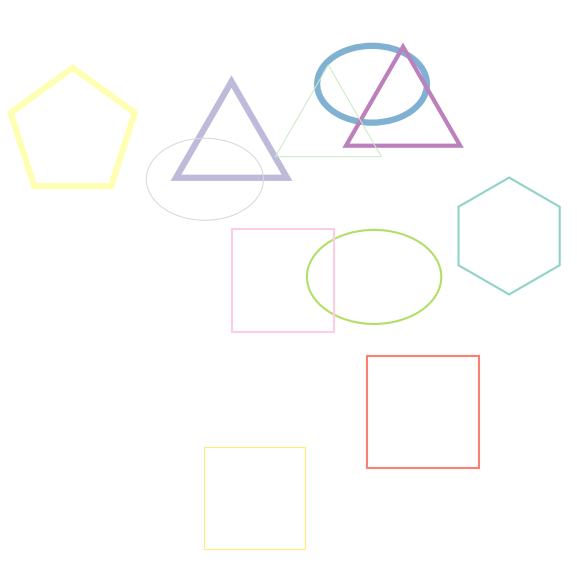[{"shape": "hexagon", "thickness": 1, "radius": 0.51, "center": [0.882, 0.59]}, {"shape": "pentagon", "thickness": 3, "radius": 0.57, "center": [0.126, 0.769]}, {"shape": "triangle", "thickness": 3, "radius": 0.56, "center": [0.401, 0.747]}, {"shape": "square", "thickness": 1, "radius": 0.49, "center": [0.733, 0.285]}, {"shape": "oval", "thickness": 3, "radius": 0.48, "center": [0.644, 0.853]}, {"shape": "oval", "thickness": 1, "radius": 0.58, "center": [0.648, 0.52]}, {"shape": "square", "thickness": 1, "radius": 0.44, "center": [0.49, 0.514]}, {"shape": "oval", "thickness": 0.5, "radius": 0.51, "center": [0.355, 0.689]}, {"shape": "triangle", "thickness": 2, "radius": 0.57, "center": [0.698, 0.804]}, {"shape": "triangle", "thickness": 0.5, "radius": 0.53, "center": [0.569, 0.781]}, {"shape": "square", "thickness": 0.5, "radius": 0.44, "center": [0.441, 0.137]}]